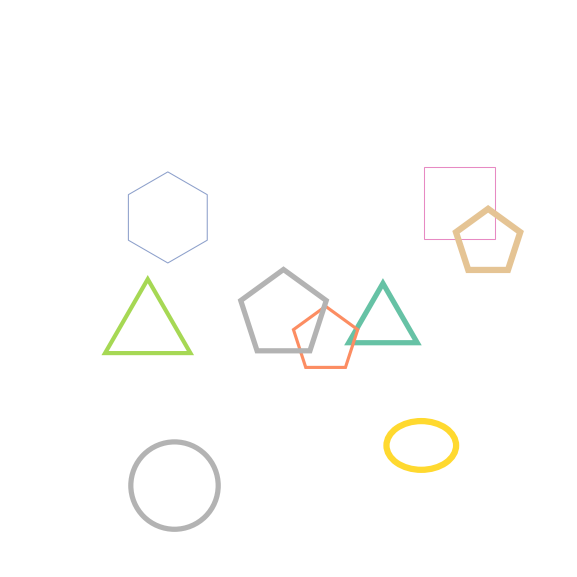[{"shape": "triangle", "thickness": 2.5, "radius": 0.34, "center": [0.663, 0.44]}, {"shape": "pentagon", "thickness": 1.5, "radius": 0.29, "center": [0.564, 0.41]}, {"shape": "hexagon", "thickness": 0.5, "radius": 0.39, "center": [0.291, 0.623]}, {"shape": "square", "thickness": 0.5, "radius": 0.31, "center": [0.795, 0.648]}, {"shape": "triangle", "thickness": 2, "radius": 0.43, "center": [0.256, 0.43]}, {"shape": "oval", "thickness": 3, "radius": 0.3, "center": [0.73, 0.228]}, {"shape": "pentagon", "thickness": 3, "radius": 0.29, "center": [0.845, 0.579]}, {"shape": "circle", "thickness": 2.5, "radius": 0.38, "center": [0.302, 0.158]}, {"shape": "pentagon", "thickness": 2.5, "radius": 0.39, "center": [0.491, 0.455]}]